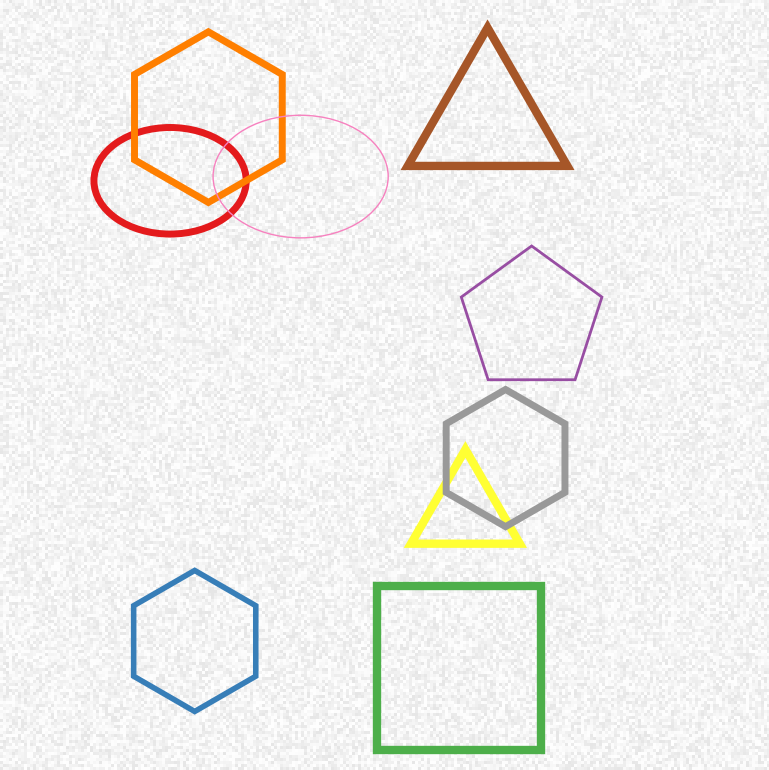[{"shape": "oval", "thickness": 2.5, "radius": 0.49, "center": [0.221, 0.765]}, {"shape": "hexagon", "thickness": 2, "radius": 0.46, "center": [0.253, 0.168]}, {"shape": "square", "thickness": 3, "radius": 0.53, "center": [0.597, 0.133]}, {"shape": "pentagon", "thickness": 1, "radius": 0.48, "center": [0.69, 0.585]}, {"shape": "hexagon", "thickness": 2.5, "radius": 0.55, "center": [0.271, 0.848]}, {"shape": "triangle", "thickness": 3, "radius": 0.41, "center": [0.604, 0.335]}, {"shape": "triangle", "thickness": 3, "radius": 0.6, "center": [0.633, 0.844]}, {"shape": "oval", "thickness": 0.5, "radius": 0.57, "center": [0.39, 0.771]}, {"shape": "hexagon", "thickness": 2.5, "radius": 0.45, "center": [0.657, 0.405]}]